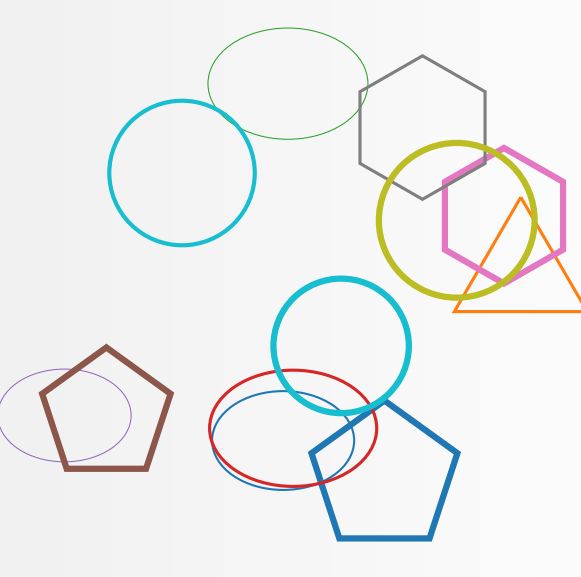[{"shape": "oval", "thickness": 1, "radius": 0.61, "center": [0.487, 0.236]}, {"shape": "pentagon", "thickness": 3, "radius": 0.66, "center": [0.661, 0.174]}, {"shape": "triangle", "thickness": 1.5, "radius": 0.66, "center": [0.896, 0.526]}, {"shape": "oval", "thickness": 0.5, "radius": 0.69, "center": [0.495, 0.854]}, {"shape": "oval", "thickness": 1.5, "radius": 0.72, "center": [0.504, 0.258]}, {"shape": "oval", "thickness": 0.5, "radius": 0.57, "center": [0.111, 0.28]}, {"shape": "pentagon", "thickness": 3, "radius": 0.58, "center": [0.183, 0.281]}, {"shape": "hexagon", "thickness": 3, "radius": 0.59, "center": [0.867, 0.626]}, {"shape": "hexagon", "thickness": 1.5, "radius": 0.62, "center": [0.727, 0.778]}, {"shape": "circle", "thickness": 3, "radius": 0.67, "center": [0.786, 0.618]}, {"shape": "circle", "thickness": 3, "radius": 0.58, "center": [0.587, 0.4]}, {"shape": "circle", "thickness": 2, "radius": 0.63, "center": [0.313, 0.7]}]